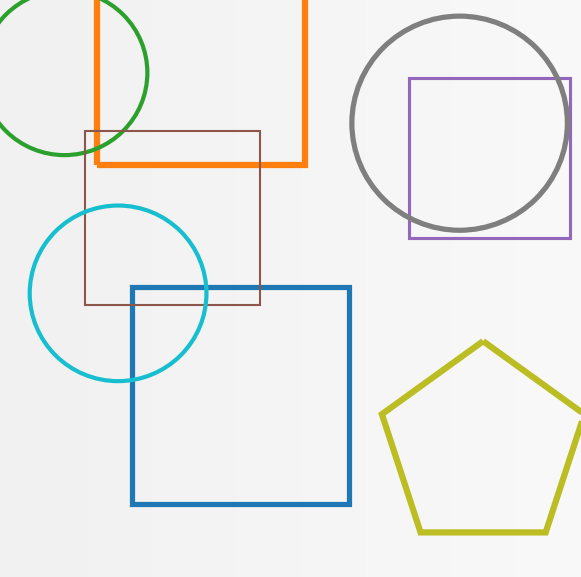[{"shape": "square", "thickness": 2.5, "radius": 0.94, "center": [0.414, 0.314]}, {"shape": "square", "thickness": 3, "radius": 0.89, "center": [0.346, 0.892]}, {"shape": "circle", "thickness": 2, "radius": 0.71, "center": [0.111, 0.873]}, {"shape": "square", "thickness": 1.5, "radius": 0.69, "center": [0.842, 0.725]}, {"shape": "square", "thickness": 1, "radius": 0.75, "center": [0.297, 0.622]}, {"shape": "circle", "thickness": 2.5, "radius": 0.93, "center": [0.791, 0.786]}, {"shape": "pentagon", "thickness": 3, "radius": 0.92, "center": [0.831, 0.225]}, {"shape": "circle", "thickness": 2, "radius": 0.76, "center": [0.203, 0.491]}]